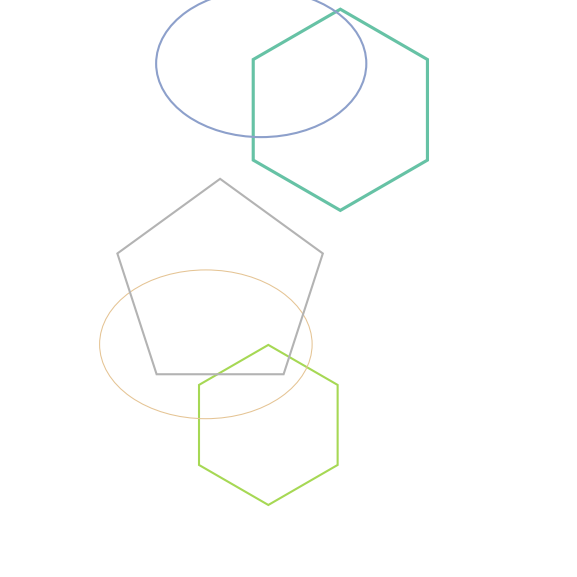[{"shape": "hexagon", "thickness": 1.5, "radius": 0.87, "center": [0.589, 0.809]}, {"shape": "oval", "thickness": 1, "radius": 0.91, "center": [0.452, 0.889]}, {"shape": "hexagon", "thickness": 1, "radius": 0.69, "center": [0.465, 0.263]}, {"shape": "oval", "thickness": 0.5, "radius": 0.92, "center": [0.356, 0.403]}, {"shape": "pentagon", "thickness": 1, "radius": 0.94, "center": [0.381, 0.502]}]